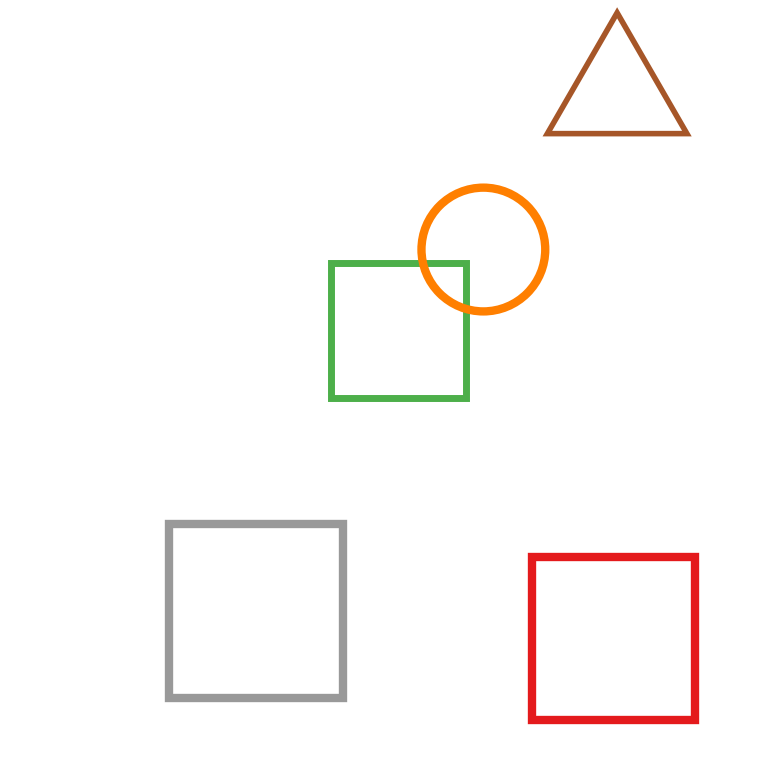[{"shape": "square", "thickness": 3, "radius": 0.53, "center": [0.796, 0.17]}, {"shape": "square", "thickness": 2.5, "radius": 0.44, "center": [0.517, 0.571]}, {"shape": "circle", "thickness": 3, "radius": 0.4, "center": [0.628, 0.676]}, {"shape": "triangle", "thickness": 2, "radius": 0.52, "center": [0.801, 0.879]}, {"shape": "square", "thickness": 3, "radius": 0.56, "center": [0.333, 0.206]}]